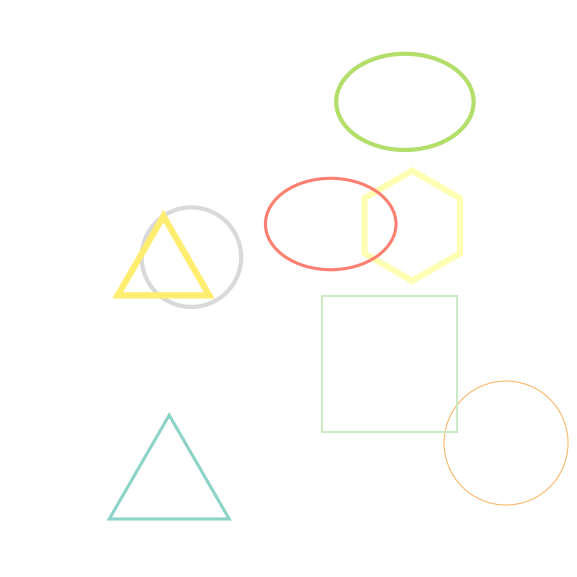[{"shape": "triangle", "thickness": 1.5, "radius": 0.6, "center": [0.293, 0.16]}, {"shape": "hexagon", "thickness": 3, "radius": 0.48, "center": [0.714, 0.608]}, {"shape": "oval", "thickness": 1.5, "radius": 0.57, "center": [0.573, 0.611]}, {"shape": "circle", "thickness": 0.5, "radius": 0.54, "center": [0.876, 0.232]}, {"shape": "oval", "thickness": 2, "radius": 0.59, "center": [0.701, 0.823]}, {"shape": "circle", "thickness": 2, "radius": 0.43, "center": [0.331, 0.554]}, {"shape": "square", "thickness": 1, "radius": 0.59, "center": [0.675, 0.369]}, {"shape": "triangle", "thickness": 3, "radius": 0.46, "center": [0.283, 0.533]}]